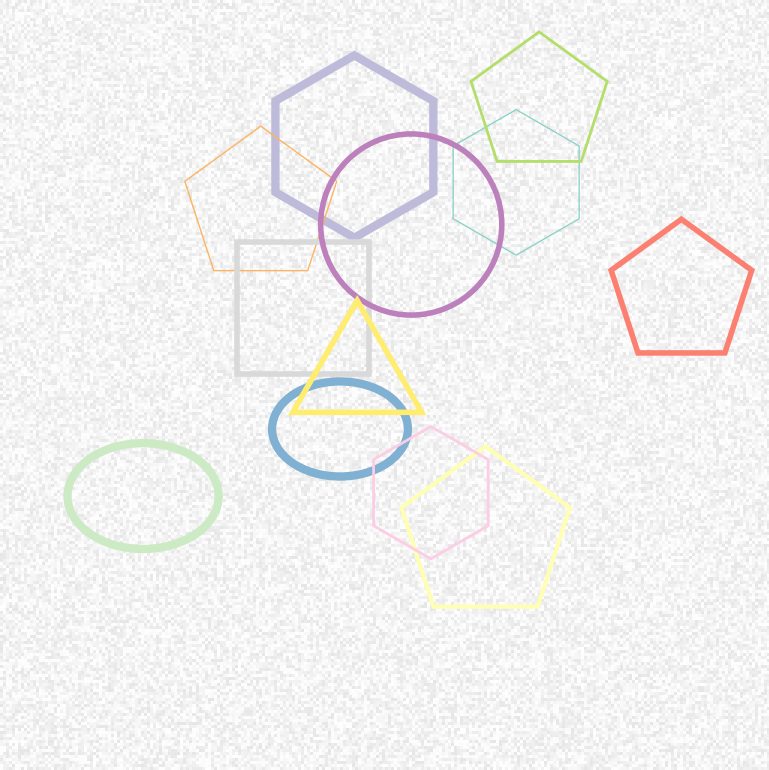[{"shape": "hexagon", "thickness": 0.5, "radius": 0.47, "center": [0.67, 0.763]}, {"shape": "pentagon", "thickness": 1.5, "radius": 0.58, "center": [0.631, 0.305]}, {"shape": "hexagon", "thickness": 3, "radius": 0.59, "center": [0.46, 0.81]}, {"shape": "pentagon", "thickness": 2, "radius": 0.48, "center": [0.885, 0.619]}, {"shape": "oval", "thickness": 3, "radius": 0.44, "center": [0.442, 0.443]}, {"shape": "pentagon", "thickness": 0.5, "radius": 0.52, "center": [0.339, 0.732]}, {"shape": "pentagon", "thickness": 1, "radius": 0.47, "center": [0.7, 0.866]}, {"shape": "hexagon", "thickness": 1, "radius": 0.43, "center": [0.56, 0.36]}, {"shape": "square", "thickness": 2, "radius": 0.43, "center": [0.394, 0.6]}, {"shape": "circle", "thickness": 2, "radius": 0.59, "center": [0.534, 0.708]}, {"shape": "oval", "thickness": 3, "radius": 0.49, "center": [0.186, 0.356]}, {"shape": "triangle", "thickness": 2, "radius": 0.48, "center": [0.464, 0.513]}]